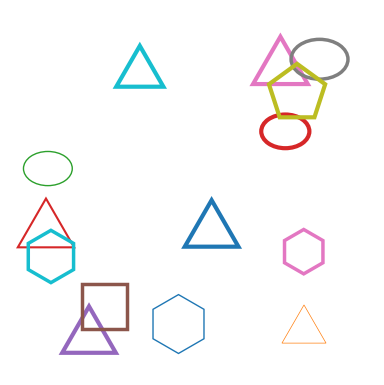[{"shape": "triangle", "thickness": 3, "radius": 0.4, "center": [0.55, 0.4]}, {"shape": "hexagon", "thickness": 1, "radius": 0.38, "center": [0.464, 0.158]}, {"shape": "triangle", "thickness": 0.5, "radius": 0.33, "center": [0.79, 0.142]}, {"shape": "oval", "thickness": 1, "radius": 0.32, "center": [0.124, 0.562]}, {"shape": "oval", "thickness": 3, "radius": 0.31, "center": [0.741, 0.659]}, {"shape": "triangle", "thickness": 1.5, "radius": 0.42, "center": [0.119, 0.4]}, {"shape": "triangle", "thickness": 3, "radius": 0.4, "center": [0.231, 0.124]}, {"shape": "square", "thickness": 2.5, "radius": 0.29, "center": [0.271, 0.204]}, {"shape": "hexagon", "thickness": 2.5, "radius": 0.29, "center": [0.789, 0.346]}, {"shape": "triangle", "thickness": 3, "radius": 0.41, "center": [0.728, 0.823]}, {"shape": "oval", "thickness": 2.5, "radius": 0.37, "center": [0.83, 0.846]}, {"shape": "pentagon", "thickness": 3, "radius": 0.38, "center": [0.772, 0.757]}, {"shape": "triangle", "thickness": 3, "radius": 0.35, "center": [0.363, 0.81]}, {"shape": "hexagon", "thickness": 2.5, "radius": 0.34, "center": [0.132, 0.334]}]